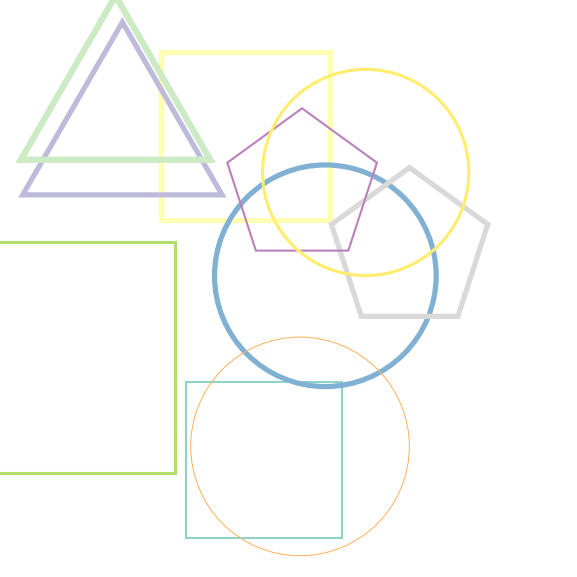[{"shape": "square", "thickness": 1, "radius": 0.68, "center": [0.457, 0.202]}, {"shape": "square", "thickness": 2.5, "radius": 0.73, "center": [0.425, 0.764]}, {"shape": "triangle", "thickness": 2.5, "radius": 1.0, "center": [0.212, 0.761]}, {"shape": "circle", "thickness": 2.5, "radius": 0.96, "center": [0.563, 0.522]}, {"shape": "circle", "thickness": 0.5, "radius": 0.95, "center": [0.52, 0.226]}, {"shape": "square", "thickness": 1.5, "radius": 1.0, "center": [0.104, 0.38]}, {"shape": "pentagon", "thickness": 2.5, "radius": 0.71, "center": [0.709, 0.567]}, {"shape": "pentagon", "thickness": 1, "radius": 0.68, "center": [0.523, 0.675]}, {"shape": "triangle", "thickness": 3, "radius": 0.95, "center": [0.2, 0.817]}, {"shape": "circle", "thickness": 1.5, "radius": 0.89, "center": [0.633, 0.7]}]